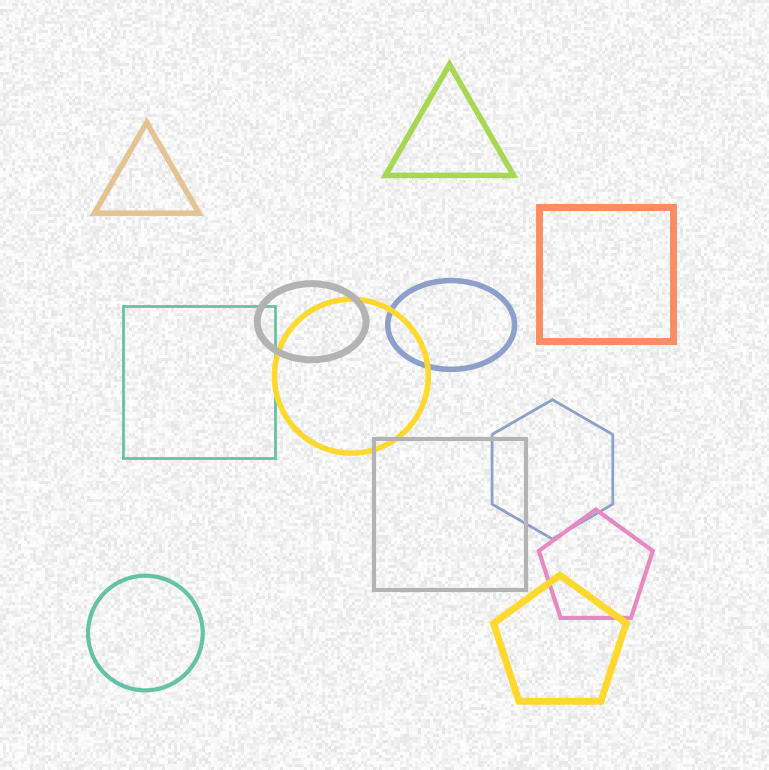[{"shape": "circle", "thickness": 1.5, "radius": 0.37, "center": [0.189, 0.178]}, {"shape": "square", "thickness": 1, "radius": 0.49, "center": [0.258, 0.504]}, {"shape": "square", "thickness": 2.5, "radius": 0.43, "center": [0.787, 0.644]}, {"shape": "hexagon", "thickness": 1, "radius": 0.45, "center": [0.717, 0.39]}, {"shape": "oval", "thickness": 2, "radius": 0.41, "center": [0.586, 0.578]}, {"shape": "pentagon", "thickness": 1.5, "radius": 0.39, "center": [0.774, 0.26]}, {"shape": "triangle", "thickness": 2, "radius": 0.48, "center": [0.584, 0.82]}, {"shape": "circle", "thickness": 2, "radius": 0.5, "center": [0.456, 0.511]}, {"shape": "pentagon", "thickness": 2.5, "radius": 0.45, "center": [0.727, 0.163]}, {"shape": "triangle", "thickness": 2, "radius": 0.39, "center": [0.19, 0.762]}, {"shape": "square", "thickness": 1.5, "radius": 0.49, "center": [0.584, 0.331]}, {"shape": "oval", "thickness": 2.5, "radius": 0.35, "center": [0.405, 0.582]}]